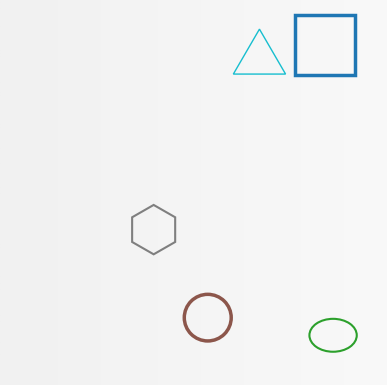[{"shape": "square", "thickness": 2.5, "radius": 0.39, "center": [0.84, 0.883]}, {"shape": "oval", "thickness": 1.5, "radius": 0.31, "center": [0.86, 0.129]}, {"shape": "circle", "thickness": 2.5, "radius": 0.3, "center": [0.536, 0.175]}, {"shape": "hexagon", "thickness": 1.5, "radius": 0.32, "center": [0.397, 0.404]}, {"shape": "triangle", "thickness": 1, "radius": 0.39, "center": [0.67, 0.847]}]